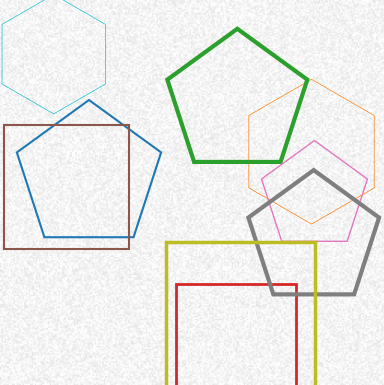[{"shape": "pentagon", "thickness": 1.5, "radius": 0.99, "center": [0.231, 0.543]}, {"shape": "hexagon", "thickness": 0.5, "radius": 0.94, "center": [0.809, 0.606]}, {"shape": "pentagon", "thickness": 3, "radius": 0.96, "center": [0.616, 0.734]}, {"shape": "square", "thickness": 2, "radius": 0.78, "center": [0.614, 0.105]}, {"shape": "square", "thickness": 1.5, "radius": 0.81, "center": [0.172, 0.514]}, {"shape": "pentagon", "thickness": 1, "radius": 0.72, "center": [0.817, 0.49]}, {"shape": "pentagon", "thickness": 3, "radius": 0.89, "center": [0.815, 0.38]}, {"shape": "square", "thickness": 2.5, "radius": 0.97, "center": [0.624, 0.178]}, {"shape": "hexagon", "thickness": 0.5, "radius": 0.77, "center": [0.14, 0.859]}]